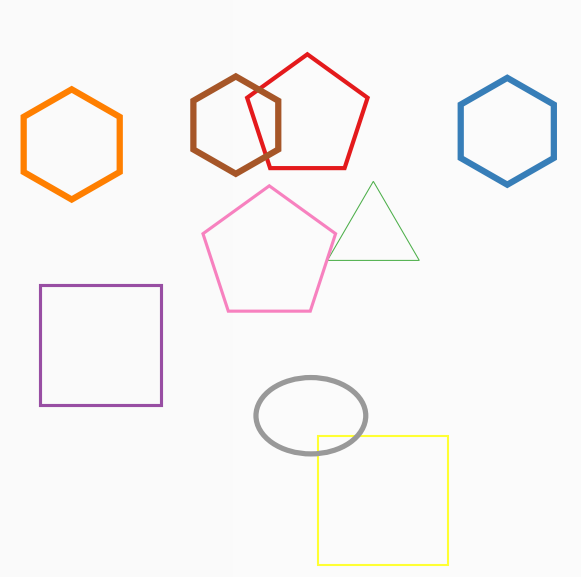[{"shape": "pentagon", "thickness": 2, "radius": 0.54, "center": [0.529, 0.796]}, {"shape": "hexagon", "thickness": 3, "radius": 0.46, "center": [0.873, 0.772]}, {"shape": "triangle", "thickness": 0.5, "radius": 0.46, "center": [0.642, 0.594]}, {"shape": "square", "thickness": 1.5, "radius": 0.52, "center": [0.172, 0.401]}, {"shape": "hexagon", "thickness": 3, "radius": 0.48, "center": [0.123, 0.749]}, {"shape": "square", "thickness": 1, "radius": 0.56, "center": [0.659, 0.132]}, {"shape": "hexagon", "thickness": 3, "radius": 0.42, "center": [0.406, 0.782]}, {"shape": "pentagon", "thickness": 1.5, "radius": 0.6, "center": [0.463, 0.557]}, {"shape": "oval", "thickness": 2.5, "radius": 0.47, "center": [0.535, 0.279]}]